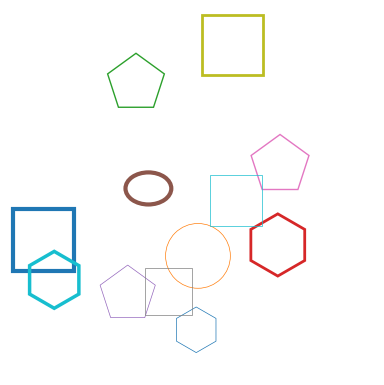[{"shape": "square", "thickness": 3, "radius": 0.4, "center": [0.113, 0.376]}, {"shape": "hexagon", "thickness": 0.5, "radius": 0.3, "center": [0.51, 0.143]}, {"shape": "circle", "thickness": 0.5, "radius": 0.42, "center": [0.514, 0.335]}, {"shape": "pentagon", "thickness": 1, "radius": 0.39, "center": [0.353, 0.784]}, {"shape": "hexagon", "thickness": 2, "radius": 0.4, "center": [0.722, 0.364]}, {"shape": "pentagon", "thickness": 0.5, "radius": 0.38, "center": [0.332, 0.236]}, {"shape": "oval", "thickness": 3, "radius": 0.3, "center": [0.385, 0.511]}, {"shape": "pentagon", "thickness": 1, "radius": 0.39, "center": [0.727, 0.572]}, {"shape": "square", "thickness": 0.5, "radius": 0.3, "center": [0.439, 0.244]}, {"shape": "square", "thickness": 2, "radius": 0.39, "center": [0.604, 0.882]}, {"shape": "square", "thickness": 0.5, "radius": 0.34, "center": [0.613, 0.479]}, {"shape": "hexagon", "thickness": 2.5, "radius": 0.37, "center": [0.141, 0.273]}]